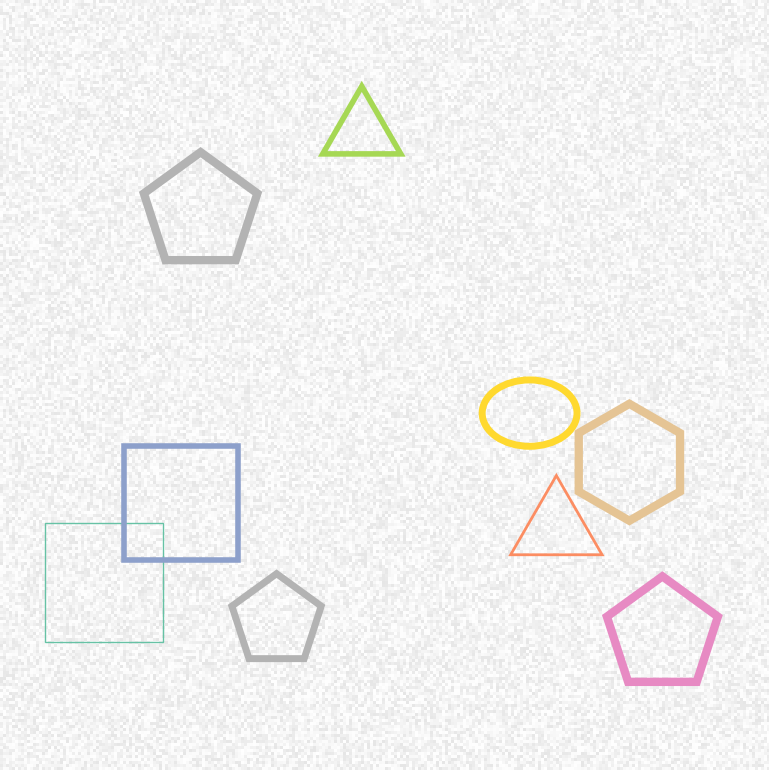[{"shape": "square", "thickness": 0.5, "radius": 0.38, "center": [0.135, 0.243]}, {"shape": "triangle", "thickness": 1, "radius": 0.34, "center": [0.723, 0.314]}, {"shape": "square", "thickness": 2, "radius": 0.37, "center": [0.235, 0.346]}, {"shape": "pentagon", "thickness": 3, "radius": 0.38, "center": [0.86, 0.176]}, {"shape": "triangle", "thickness": 2, "radius": 0.29, "center": [0.47, 0.829]}, {"shape": "oval", "thickness": 2.5, "radius": 0.31, "center": [0.688, 0.463]}, {"shape": "hexagon", "thickness": 3, "radius": 0.38, "center": [0.817, 0.4]}, {"shape": "pentagon", "thickness": 3, "radius": 0.39, "center": [0.261, 0.725]}, {"shape": "pentagon", "thickness": 2.5, "radius": 0.3, "center": [0.359, 0.194]}]